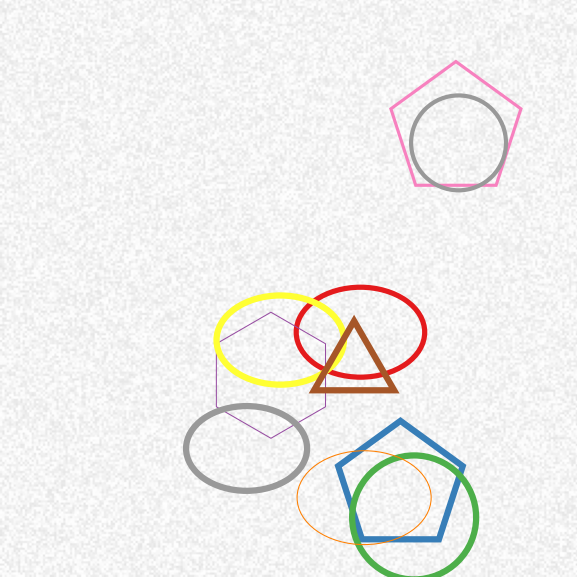[{"shape": "oval", "thickness": 2.5, "radius": 0.56, "center": [0.624, 0.424]}, {"shape": "pentagon", "thickness": 3, "radius": 0.57, "center": [0.693, 0.157]}, {"shape": "circle", "thickness": 3, "radius": 0.54, "center": [0.717, 0.103]}, {"shape": "hexagon", "thickness": 0.5, "radius": 0.55, "center": [0.469, 0.349]}, {"shape": "oval", "thickness": 0.5, "radius": 0.58, "center": [0.631, 0.137]}, {"shape": "oval", "thickness": 3, "radius": 0.55, "center": [0.485, 0.41]}, {"shape": "triangle", "thickness": 3, "radius": 0.4, "center": [0.613, 0.363]}, {"shape": "pentagon", "thickness": 1.5, "radius": 0.59, "center": [0.789, 0.774]}, {"shape": "oval", "thickness": 3, "radius": 0.52, "center": [0.427, 0.223]}, {"shape": "circle", "thickness": 2, "radius": 0.41, "center": [0.794, 0.752]}]